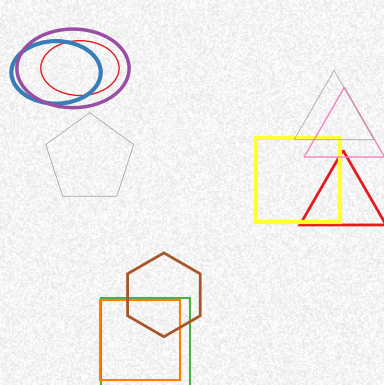[{"shape": "oval", "thickness": 1, "radius": 0.51, "center": [0.208, 0.823]}, {"shape": "triangle", "thickness": 2, "radius": 0.65, "center": [0.891, 0.48]}, {"shape": "oval", "thickness": 3, "radius": 0.58, "center": [0.146, 0.812]}, {"shape": "square", "thickness": 1.5, "radius": 0.58, "center": [0.378, 0.111]}, {"shape": "oval", "thickness": 2.5, "radius": 0.73, "center": [0.19, 0.822]}, {"shape": "square", "thickness": 1.5, "radius": 0.52, "center": [0.363, 0.117]}, {"shape": "square", "thickness": 3, "radius": 0.55, "center": [0.774, 0.532]}, {"shape": "hexagon", "thickness": 2, "radius": 0.54, "center": [0.426, 0.234]}, {"shape": "triangle", "thickness": 1, "radius": 0.6, "center": [0.894, 0.652]}, {"shape": "triangle", "thickness": 0.5, "radius": 0.6, "center": [0.868, 0.697]}, {"shape": "pentagon", "thickness": 0.5, "radius": 0.6, "center": [0.233, 0.587]}]